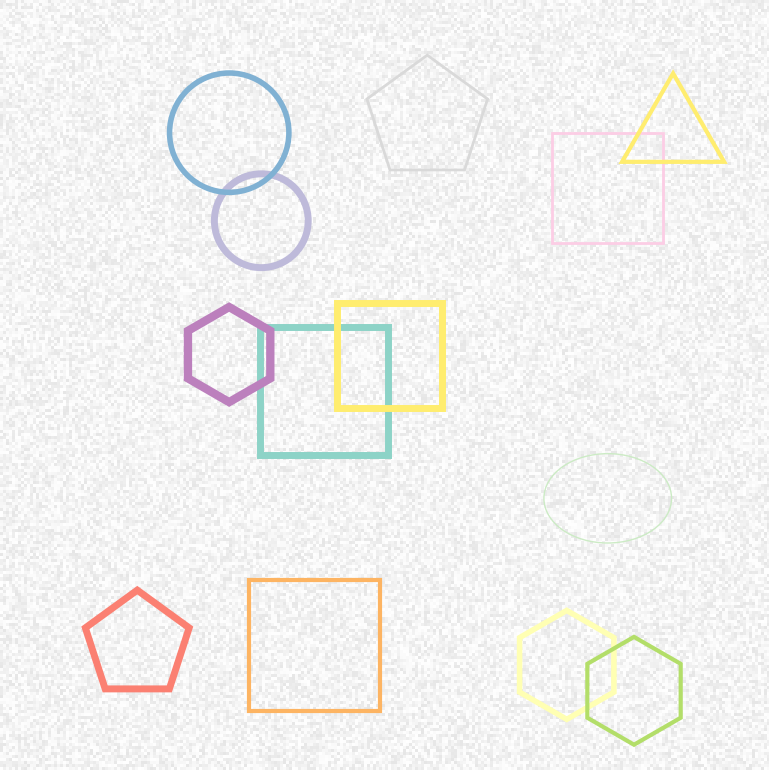[{"shape": "square", "thickness": 2.5, "radius": 0.41, "center": [0.421, 0.492]}, {"shape": "hexagon", "thickness": 2, "radius": 0.35, "center": [0.736, 0.136]}, {"shape": "circle", "thickness": 2.5, "radius": 0.3, "center": [0.339, 0.713]}, {"shape": "pentagon", "thickness": 2.5, "radius": 0.35, "center": [0.178, 0.163]}, {"shape": "circle", "thickness": 2, "radius": 0.39, "center": [0.298, 0.828]}, {"shape": "square", "thickness": 1.5, "radius": 0.42, "center": [0.408, 0.161]}, {"shape": "hexagon", "thickness": 1.5, "radius": 0.35, "center": [0.823, 0.103]}, {"shape": "square", "thickness": 1, "radius": 0.36, "center": [0.789, 0.756]}, {"shape": "pentagon", "thickness": 1, "radius": 0.41, "center": [0.555, 0.846]}, {"shape": "hexagon", "thickness": 3, "radius": 0.31, "center": [0.298, 0.54]}, {"shape": "oval", "thickness": 0.5, "radius": 0.41, "center": [0.789, 0.353]}, {"shape": "square", "thickness": 2.5, "radius": 0.34, "center": [0.506, 0.538]}, {"shape": "triangle", "thickness": 1.5, "radius": 0.38, "center": [0.874, 0.828]}]